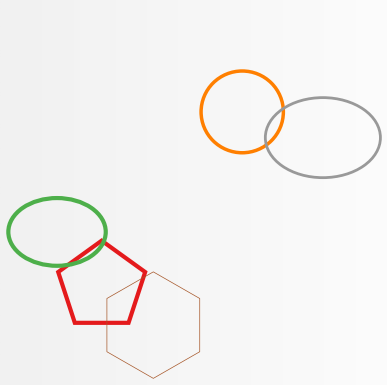[{"shape": "pentagon", "thickness": 3, "radius": 0.59, "center": [0.262, 0.257]}, {"shape": "oval", "thickness": 3, "radius": 0.63, "center": [0.147, 0.398]}, {"shape": "circle", "thickness": 2.5, "radius": 0.53, "center": [0.625, 0.709]}, {"shape": "hexagon", "thickness": 0.5, "radius": 0.69, "center": [0.396, 0.156]}, {"shape": "oval", "thickness": 2, "radius": 0.74, "center": [0.833, 0.642]}]